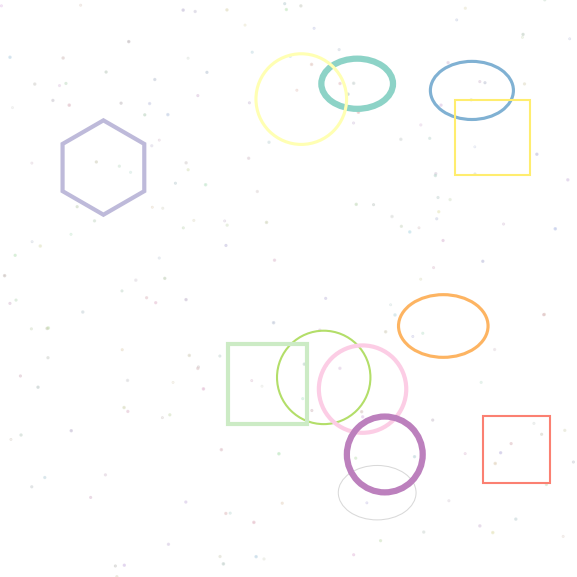[{"shape": "oval", "thickness": 3, "radius": 0.31, "center": [0.618, 0.854]}, {"shape": "circle", "thickness": 1.5, "radius": 0.39, "center": [0.522, 0.828]}, {"shape": "hexagon", "thickness": 2, "radius": 0.41, "center": [0.179, 0.709]}, {"shape": "square", "thickness": 1, "radius": 0.29, "center": [0.894, 0.22]}, {"shape": "oval", "thickness": 1.5, "radius": 0.36, "center": [0.817, 0.843]}, {"shape": "oval", "thickness": 1.5, "radius": 0.39, "center": [0.768, 0.435]}, {"shape": "circle", "thickness": 1, "radius": 0.4, "center": [0.561, 0.346]}, {"shape": "circle", "thickness": 2, "radius": 0.38, "center": [0.628, 0.325]}, {"shape": "oval", "thickness": 0.5, "radius": 0.34, "center": [0.653, 0.146]}, {"shape": "circle", "thickness": 3, "radius": 0.33, "center": [0.666, 0.212]}, {"shape": "square", "thickness": 2, "radius": 0.34, "center": [0.463, 0.334]}, {"shape": "square", "thickness": 1, "radius": 0.32, "center": [0.853, 0.762]}]